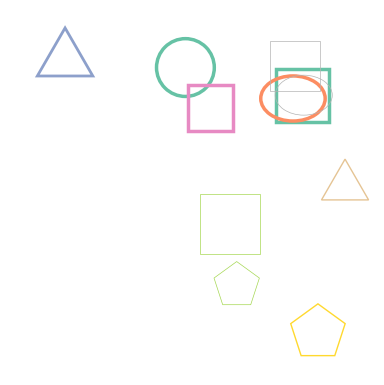[{"shape": "circle", "thickness": 2.5, "radius": 0.38, "center": [0.482, 0.825]}, {"shape": "square", "thickness": 2.5, "radius": 0.34, "center": [0.786, 0.752]}, {"shape": "oval", "thickness": 2.5, "radius": 0.42, "center": [0.761, 0.744]}, {"shape": "triangle", "thickness": 2, "radius": 0.42, "center": [0.169, 0.844]}, {"shape": "square", "thickness": 2.5, "radius": 0.29, "center": [0.547, 0.719]}, {"shape": "pentagon", "thickness": 0.5, "radius": 0.31, "center": [0.615, 0.259]}, {"shape": "square", "thickness": 0.5, "radius": 0.39, "center": [0.597, 0.418]}, {"shape": "pentagon", "thickness": 1, "radius": 0.37, "center": [0.826, 0.136]}, {"shape": "triangle", "thickness": 1, "radius": 0.35, "center": [0.896, 0.516]}, {"shape": "square", "thickness": 0.5, "radius": 0.32, "center": [0.766, 0.828]}, {"shape": "oval", "thickness": 0.5, "radius": 0.37, "center": [0.789, 0.753]}]